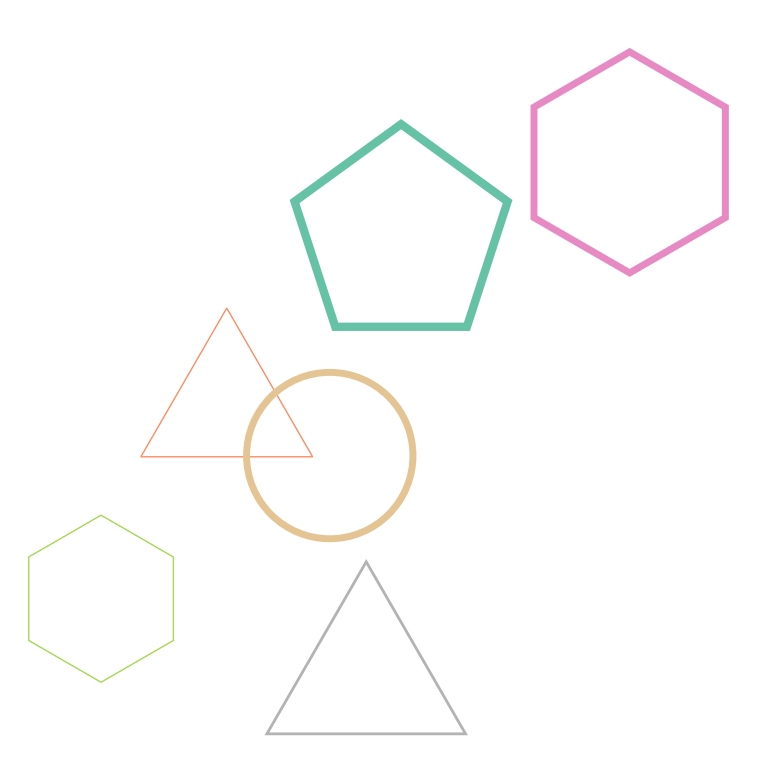[{"shape": "pentagon", "thickness": 3, "radius": 0.73, "center": [0.521, 0.693]}, {"shape": "triangle", "thickness": 0.5, "radius": 0.64, "center": [0.294, 0.471]}, {"shape": "hexagon", "thickness": 2.5, "radius": 0.72, "center": [0.818, 0.789]}, {"shape": "hexagon", "thickness": 0.5, "radius": 0.54, "center": [0.131, 0.222]}, {"shape": "circle", "thickness": 2.5, "radius": 0.54, "center": [0.428, 0.408]}, {"shape": "triangle", "thickness": 1, "radius": 0.74, "center": [0.476, 0.121]}]